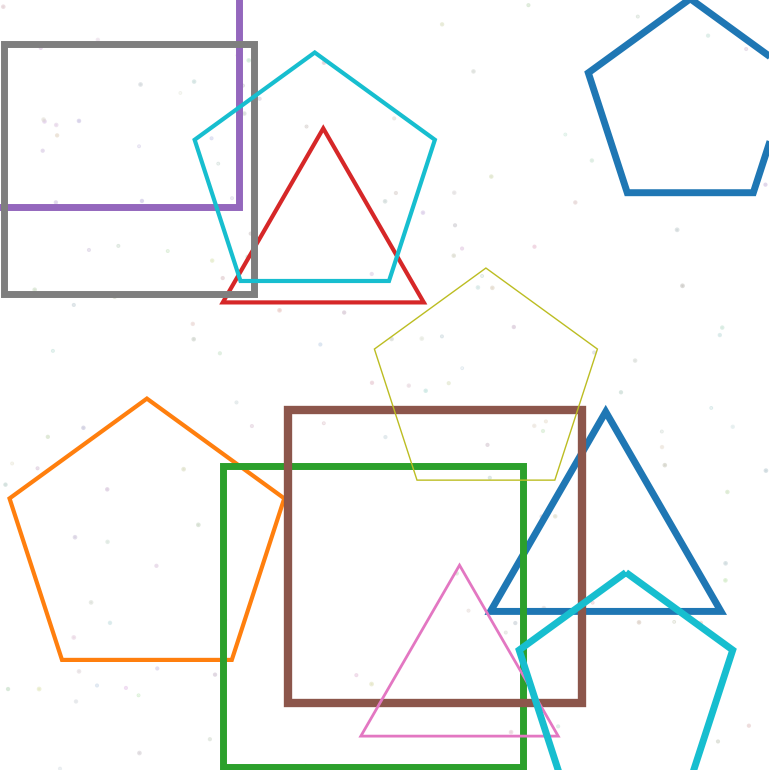[{"shape": "triangle", "thickness": 2.5, "radius": 0.86, "center": [0.787, 0.292]}, {"shape": "pentagon", "thickness": 2.5, "radius": 0.7, "center": [0.896, 0.862]}, {"shape": "pentagon", "thickness": 1.5, "radius": 0.94, "center": [0.191, 0.295]}, {"shape": "square", "thickness": 2.5, "radius": 0.98, "center": [0.484, 0.199]}, {"shape": "triangle", "thickness": 1.5, "radius": 0.75, "center": [0.42, 0.683]}, {"shape": "square", "thickness": 2.5, "radius": 0.79, "center": [0.152, 0.89]}, {"shape": "square", "thickness": 3, "radius": 0.95, "center": [0.565, 0.277]}, {"shape": "triangle", "thickness": 1, "radius": 0.74, "center": [0.597, 0.118]}, {"shape": "square", "thickness": 2.5, "radius": 0.81, "center": [0.167, 0.781]}, {"shape": "pentagon", "thickness": 0.5, "radius": 0.76, "center": [0.631, 0.5]}, {"shape": "pentagon", "thickness": 1.5, "radius": 0.82, "center": [0.409, 0.768]}, {"shape": "pentagon", "thickness": 2.5, "radius": 0.73, "center": [0.813, 0.111]}]